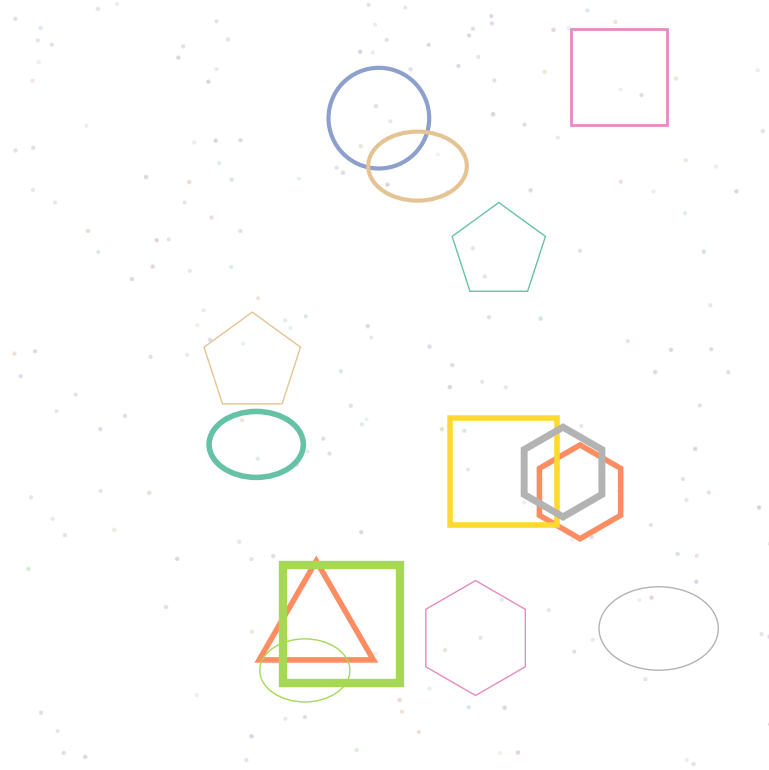[{"shape": "oval", "thickness": 2, "radius": 0.31, "center": [0.333, 0.423]}, {"shape": "pentagon", "thickness": 0.5, "radius": 0.32, "center": [0.648, 0.673]}, {"shape": "triangle", "thickness": 2, "radius": 0.43, "center": [0.411, 0.186]}, {"shape": "hexagon", "thickness": 2, "radius": 0.3, "center": [0.753, 0.361]}, {"shape": "circle", "thickness": 1.5, "radius": 0.33, "center": [0.492, 0.847]}, {"shape": "hexagon", "thickness": 0.5, "radius": 0.37, "center": [0.618, 0.171]}, {"shape": "square", "thickness": 1, "radius": 0.31, "center": [0.804, 0.9]}, {"shape": "oval", "thickness": 0.5, "radius": 0.29, "center": [0.396, 0.129]}, {"shape": "square", "thickness": 3, "radius": 0.38, "center": [0.443, 0.189]}, {"shape": "square", "thickness": 2, "radius": 0.35, "center": [0.654, 0.388]}, {"shape": "pentagon", "thickness": 0.5, "radius": 0.33, "center": [0.328, 0.529]}, {"shape": "oval", "thickness": 1.5, "radius": 0.32, "center": [0.542, 0.784]}, {"shape": "hexagon", "thickness": 2.5, "radius": 0.29, "center": [0.731, 0.387]}, {"shape": "oval", "thickness": 0.5, "radius": 0.39, "center": [0.855, 0.184]}]